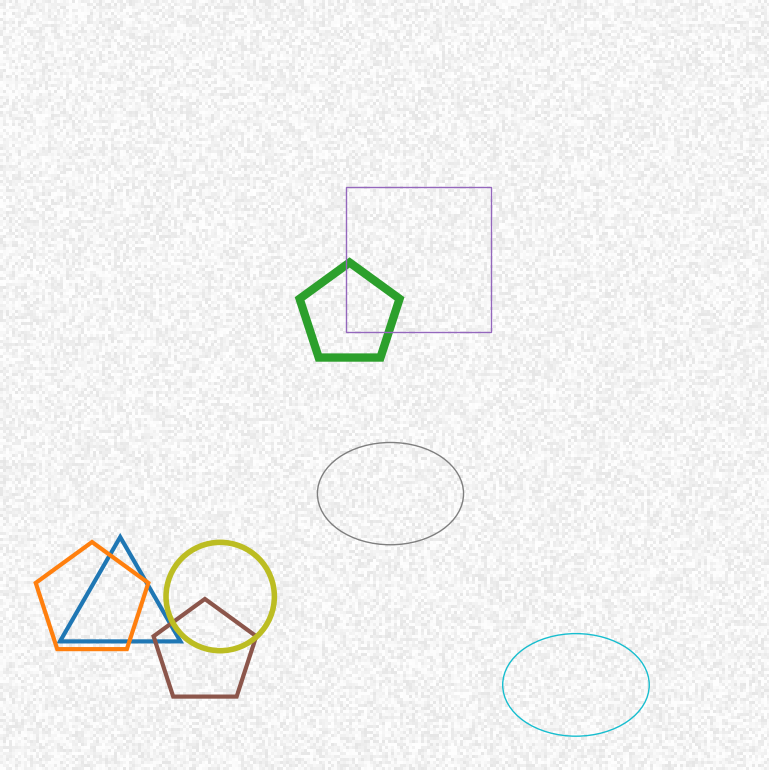[{"shape": "triangle", "thickness": 1.5, "radius": 0.45, "center": [0.156, 0.212]}, {"shape": "pentagon", "thickness": 1.5, "radius": 0.38, "center": [0.12, 0.219]}, {"shape": "pentagon", "thickness": 3, "radius": 0.34, "center": [0.454, 0.591]}, {"shape": "square", "thickness": 0.5, "radius": 0.47, "center": [0.544, 0.663]}, {"shape": "pentagon", "thickness": 1.5, "radius": 0.35, "center": [0.266, 0.152]}, {"shape": "oval", "thickness": 0.5, "radius": 0.47, "center": [0.507, 0.359]}, {"shape": "circle", "thickness": 2, "radius": 0.35, "center": [0.286, 0.225]}, {"shape": "oval", "thickness": 0.5, "radius": 0.48, "center": [0.748, 0.111]}]